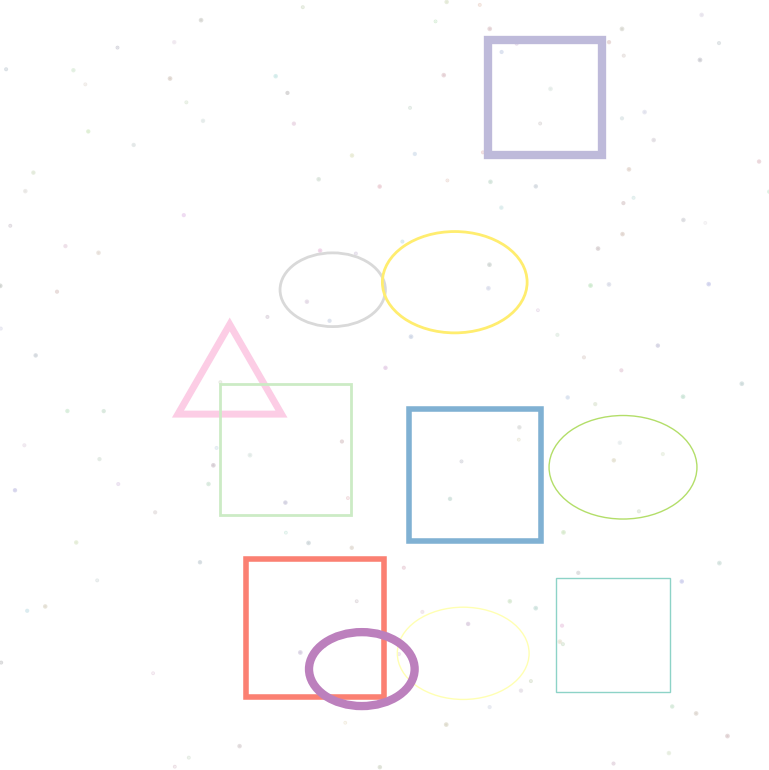[{"shape": "square", "thickness": 0.5, "radius": 0.37, "center": [0.796, 0.175]}, {"shape": "oval", "thickness": 0.5, "radius": 0.43, "center": [0.602, 0.152]}, {"shape": "square", "thickness": 3, "radius": 0.37, "center": [0.708, 0.873]}, {"shape": "square", "thickness": 2, "radius": 0.45, "center": [0.41, 0.185]}, {"shape": "square", "thickness": 2, "radius": 0.43, "center": [0.617, 0.383]}, {"shape": "oval", "thickness": 0.5, "radius": 0.48, "center": [0.809, 0.393]}, {"shape": "triangle", "thickness": 2.5, "radius": 0.39, "center": [0.298, 0.501]}, {"shape": "oval", "thickness": 1, "radius": 0.34, "center": [0.432, 0.624]}, {"shape": "oval", "thickness": 3, "radius": 0.34, "center": [0.47, 0.131]}, {"shape": "square", "thickness": 1, "radius": 0.42, "center": [0.371, 0.416]}, {"shape": "oval", "thickness": 1, "radius": 0.47, "center": [0.591, 0.633]}]